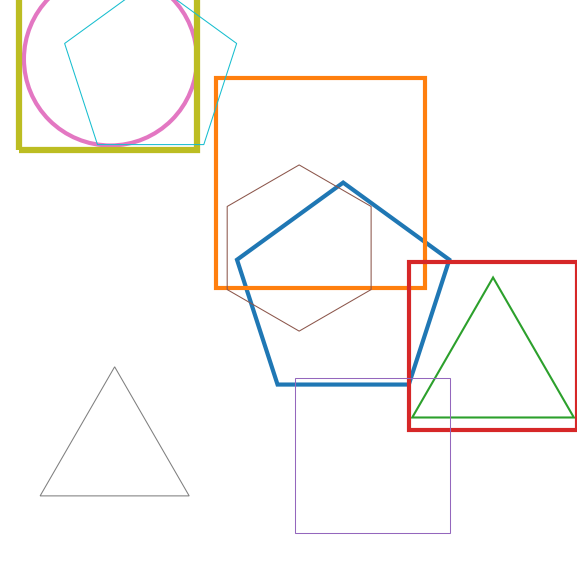[{"shape": "pentagon", "thickness": 2, "radius": 0.97, "center": [0.594, 0.49]}, {"shape": "square", "thickness": 2, "radius": 0.91, "center": [0.555, 0.682]}, {"shape": "triangle", "thickness": 1, "radius": 0.81, "center": [0.854, 0.357]}, {"shape": "square", "thickness": 2, "radius": 0.73, "center": [0.854, 0.401]}, {"shape": "square", "thickness": 0.5, "radius": 0.67, "center": [0.645, 0.21]}, {"shape": "hexagon", "thickness": 0.5, "radius": 0.72, "center": [0.518, 0.57]}, {"shape": "circle", "thickness": 2, "radius": 0.75, "center": [0.191, 0.897]}, {"shape": "triangle", "thickness": 0.5, "radius": 0.75, "center": [0.199, 0.215]}, {"shape": "square", "thickness": 3, "radius": 0.77, "center": [0.187, 0.894]}, {"shape": "pentagon", "thickness": 0.5, "radius": 0.78, "center": [0.261, 0.875]}]